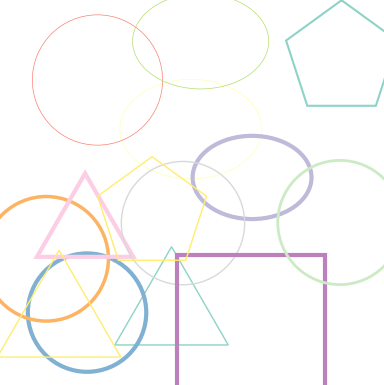[{"shape": "triangle", "thickness": 1, "radius": 0.85, "center": [0.446, 0.189]}, {"shape": "pentagon", "thickness": 1.5, "radius": 0.76, "center": [0.887, 0.848]}, {"shape": "oval", "thickness": 0.5, "radius": 0.92, "center": [0.496, 0.665]}, {"shape": "oval", "thickness": 3, "radius": 0.77, "center": [0.655, 0.539]}, {"shape": "circle", "thickness": 0.5, "radius": 0.85, "center": [0.253, 0.792]}, {"shape": "circle", "thickness": 3, "radius": 0.77, "center": [0.226, 0.188]}, {"shape": "circle", "thickness": 2.5, "radius": 0.81, "center": [0.12, 0.328]}, {"shape": "oval", "thickness": 0.5, "radius": 0.88, "center": [0.521, 0.893]}, {"shape": "triangle", "thickness": 3, "radius": 0.72, "center": [0.221, 0.405]}, {"shape": "circle", "thickness": 1, "radius": 0.8, "center": [0.475, 0.42]}, {"shape": "square", "thickness": 3, "radius": 0.96, "center": [0.652, 0.145]}, {"shape": "circle", "thickness": 2, "radius": 0.81, "center": [0.883, 0.422]}, {"shape": "pentagon", "thickness": 1, "radius": 0.74, "center": [0.395, 0.444]}, {"shape": "triangle", "thickness": 1, "radius": 0.93, "center": [0.153, 0.165]}]